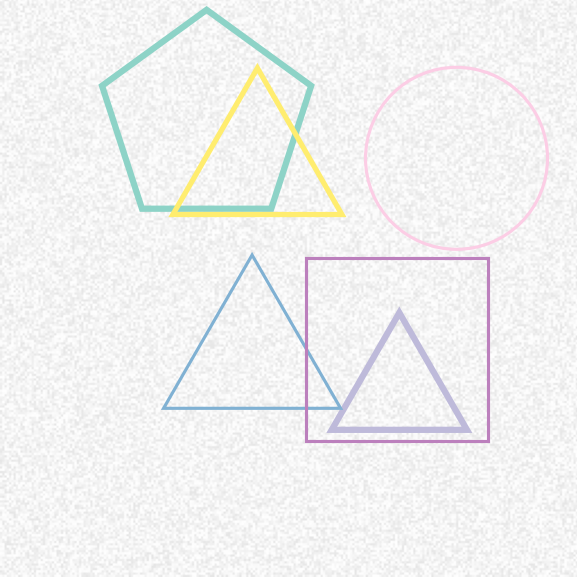[{"shape": "pentagon", "thickness": 3, "radius": 0.95, "center": [0.358, 0.792]}, {"shape": "triangle", "thickness": 3, "radius": 0.68, "center": [0.692, 0.322]}, {"shape": "triangle", "thickness": 1.5, "radius": 0.88, "center": [0.437, 0.381]}, {"shape": "circle", "thickness": 1.5, "radius": 0.79, "center": [0.791, 0.725]}, {"shape": "square", "thickness": 1.5, "radius": 0.79, "center": [0.688, 0.394]}, {"shape": "triangle", "thickness": 2.5, "radius": 0.85, "center": [0.446, 0.712]}]